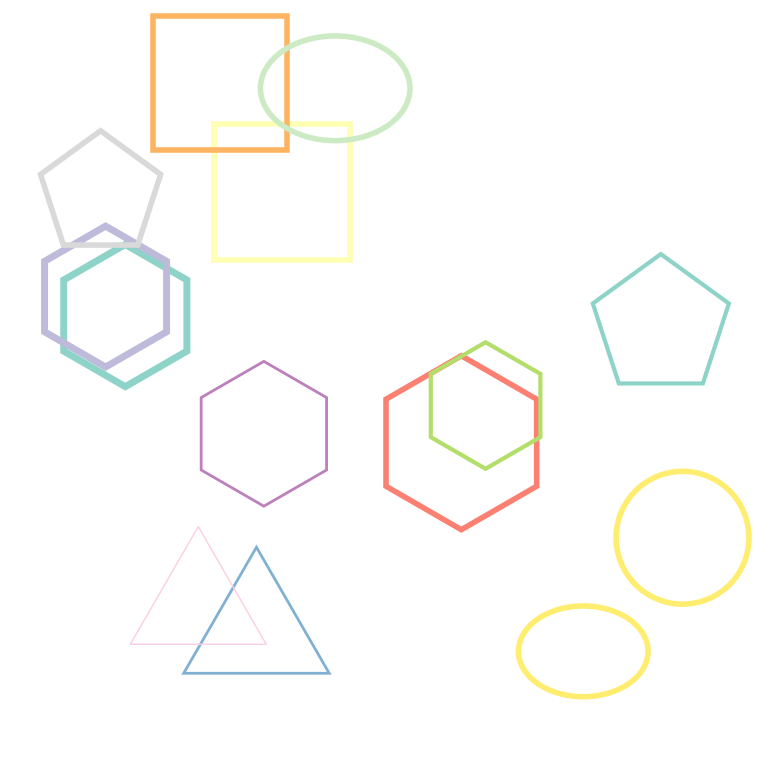[{"shape": "hexagon", "thickness": 2.5, "radius": 0.46, "center": [0.163, 0.59]}, {"shape": "pentagon", "thickness": 1.5, "radius": 0.46, "center": [0.858, 0.577]}, {"shape": "square", "thickness": 2, "radius": 0.44, "center": [0.366, 0.751]}, {"shape": "hexagon", "thickness": 2.5, "radius": 0.46, "center": [0.137, 0.615]}, {"shape": "hexagon", "thickness": 2, "radius": 0.56, "center": [0.599, 0.425]}, {"shape": "triangle", "thickness": 1, "radius": 0.55, "center": [0.333, 0.18]}, {"shape": "square", "thickness": 2, "radius": 0.43, "center": [0.285, 0.892]}, {"shape": "hexagon", "thickness": 1.5, "radius": 0.41, "center": [0.631, 0.473]}, {"shape": "triangle", "thickness": 0.5, "radius": 0.51, "center": [0.257, 0.214]}, {"shape": "pentagon", "thickness": 2, "radius": 0.41, "center": [0.131, 0.748]}, {"shape": "hexagon", "thickness": 1, "radius": 0.47, "center": [0.343, 0.437]}, {"shape": "oval", "thickness": 2, "radius": 0.49, "center": [0.435, 0.885]}, {"shape": "circle", "thickness": 2, "radius": 0.43, "center": [0.886, 0.302]}, {"shape": "oval", "thickness": 2, "radius": 0.42, "center": [0.758, 0.154]}]